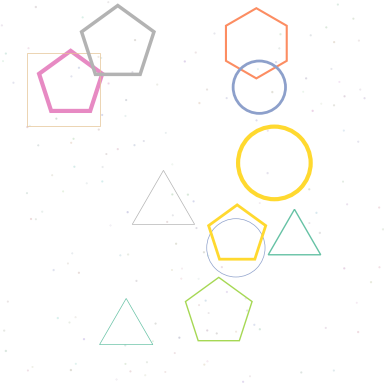[{"shape": "triangle", "thickness": 0.5, "radius": 0.4, "center": [0.328, 0.145]}, {"shape": "triangle", "thickness": 1, "radius": 0.39, "center": [0.765, 0.378]}, {"shape": "hexagon", "thickness": 1.5, "radius": 0.46, "center": [0.666, 0.888]}, {"shape": "circle", "thickness": 2, "radius": 0.34, "center": [0.674, 0.774]}, {"shape": "circle", "thickness": 0.5, "radius": 0.38, "center": [0.613, 0.356]}, {"shape": "pentagon", "thickness": 3, "radius": 0.43, "center": [0.184, 0.782]}, {"shape": "pentagon", "thickness": 1, "radius": 0.45, "center": [0.568, 0.189]}, {"shape": "circle", "thickness": 3, "radius": 0.47, "center": [0.713, 0.577]}, {"shape": "pentagon", "thickness": 2, "radius": 0.39, "center": [0.616, 0.39]}, {"shape": "square", "thickness": 0.5, "radius": 0.48, "center": [0.166, 0.768]}, {"shape": "pentagon", "thickness": 2.5, "radius": 0.49, "center": [0.306, 0.887]}, {"shape": "triangle", "thickness": 0.5, "radius": 0.47, "center": [0.425, 0.464]}]